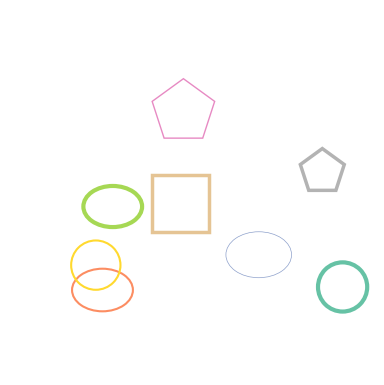[{"shape": "circle", "thickness": 3, "radius": 0.32, "center": [0.89, 0.255]}, {"shape": "oval", "thickness": 1.5, "radius": 0.4, "center": [0.266, 0.247]}, {"shape": "oval", "thickness": 0.5, "radius": 0.43, "center": [0.672, 0.338]}, {"shape": "pentagon", "thickness": 1, "radius": 0.43, "center": [0.476, 0.71]}, {"shape": "oval", "thickness": 3, "radius": 0.38, "center": [0.293, 0.464]}, {"shape": "circle", "thickness": 1.5, "radius": 0.32, "center": [0.249, 0.311]}, {"shape": "square", "thickness": 2.5, "radius": 0.37, "center": [0.469, 0.471]}, {"shape": "pentagon", "thickness": 2.5, "radius": 0.3, "center": [0.837, 0.554]}]